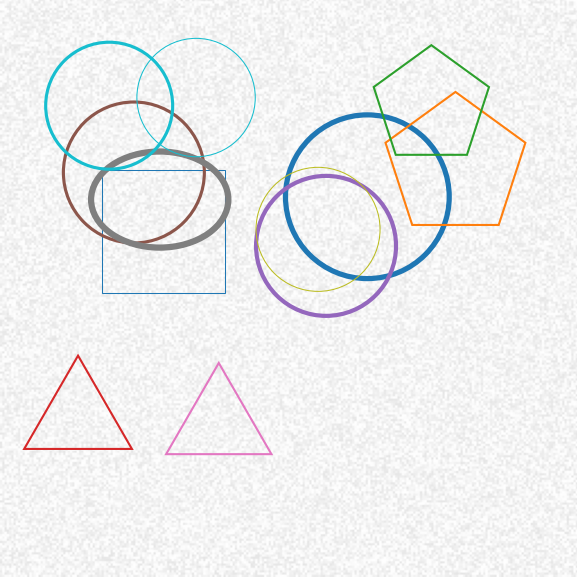[{"shape": "square", "thickness": 0.5, "radius": 0.53, "center": [0.283, 0.598]}, {"shape": "circle", "thickness": 2.5, "radius": 0.71, "center": [0.636, 0.658]}, {"shape": "pentagon", "thickness": 1, "radius": 0.64, "center": [0.789, 0.713]}, {"shape": "pentagon", "thickness": 1, "radius": 0.52, "center": [0.747, 0.816]}, {"shape": "triangle", "thickness": 1, "radius": 0.54, "center": [0.135, 0.276]}, {"shape": "circle", "thickness": 2, "radius": 0.61, "center": [0.565, 0.573]}, {"shape": "circle", "thickness": 1.5, "radius": 0.61, "center": [0.232, 0.7]}, {"shape": "triangle", "thickness": 1, "radius": 0.53, "center": [0.379, 0.265]}, {"shape": "oval", "thickness": 3, "radius": 0.59, "center": [0.277, 0.654]}, {"shape": "circle", "thickness": 0.5, "radius": 0.54, "center": [0.551, 0.602]}, {"shape": "circle", "thickness": 1.5, "radius": 0.55, "center": [0.189, 0.816]}, {"shape": "circle", "thickness": 0.5, "radius": 0.51, "center": [0.34, 0.83]}]